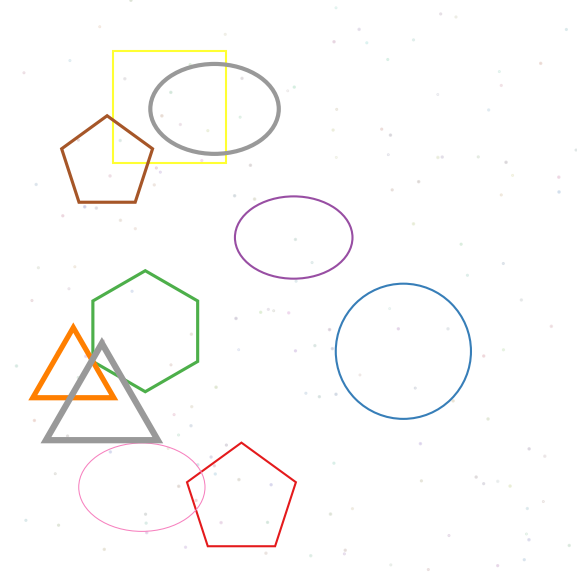[{"shape": "pentagon", "thickness": 1, "radius": 0.5, "center": [0.418, 0.133]}, {"shape": "circle", "thickness": 1, "radius": 0.59, "center": [0.698, 0.391]}, {"shape": "hexagon", "thickness": 1.5, "radius": 0.52, "center": [0.252, 0.426]}, {"shape": "oval", "thickness": 1, "radius": 0.51, "center": [0.509, 0.588]}, {"shape": "triangle", "thickness": 2.5, "radius": 0.4, "center": [0.127, 0.351]}, {"shape": "square", "thickness": 1, "radius": 0.49, "center": [0.293, 0.814]}, {"shape": "pentagon", "thickness": 1.5, "radius": 0.41, "center": [0.185, 0.716]}, {"shape": "oval", "thickness": 0.5, "radius": 0.55, "center": [0.246, 0.156]}, {"shape": "oval", "thickness": 2, "radius": 0.56, "center": [0.372, 0.811]}, {"shape": "triangle", "thickness": 3, "radius": 0.56, "center": [0.176, 0.293]}]